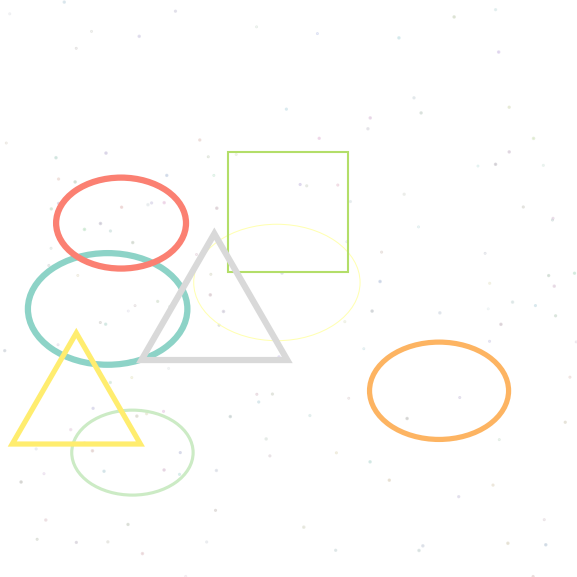[{"shape": "oval", "thickness": 3, "radius": 0.69, "center": [0.186, 0.464]}, {"shape": "oval", "thickness": 0.5, "radius": 0.72, "center": [0.479, 0.51]}, {"shape": "oval", "thickness": 3, "radius": 0.56, "center": [0.21, 0.613]}, {"shape": "oval", "thickness": 2.5, "radius": 0.6, "center": [0.76, 0.322]}, {"shape": "square", "thickness": 1, "radius": 0.52, "center": [0.498, 0.632]}, {"shape": "triangle", "thickness": 3, "radius": 0.73, "center": [0.371, 0.449]}, {"shape": "oval", "thickness": 1.5, "radius": 0.53, "center": [0.229, 0.215]}, {"shape": "triangle", "thickness": 2.5, "radius": 0.64, "center": [0.132, 0.294]}]